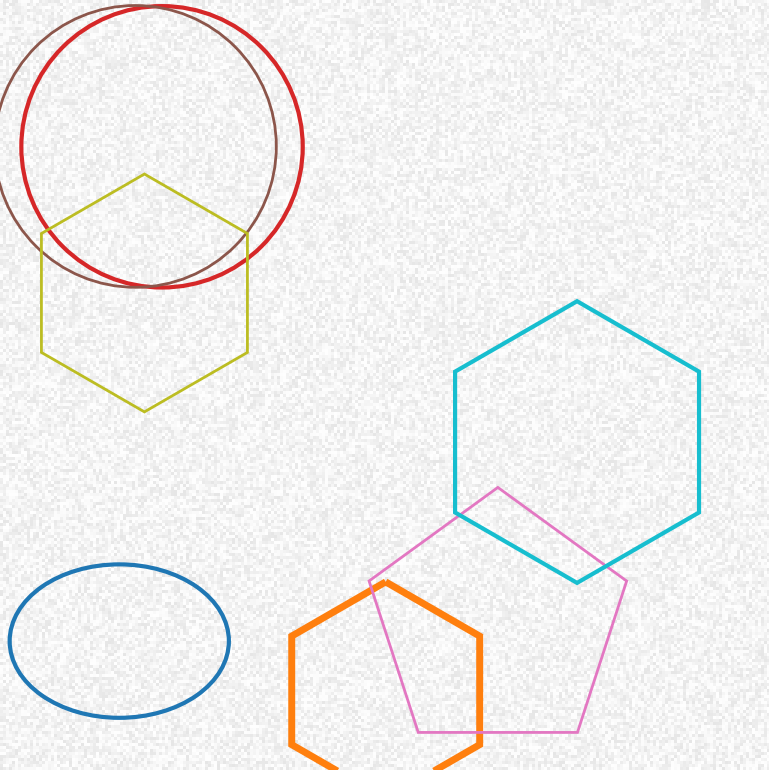[{"shape": "oval", "thickness": 1.5, "radius": 0.71, "center": [0.155, 0.167]}, {"shape": "hexagon", "thickness": 2.5, "radius": 0.7, "center": [0.501, 0.103]}, {"shape": "circle", "thickness": 1.5, "radius": 0.91, "center": [0.21, 0.809]}, {"shape": "circle", "thickness": 1, "radius": 0.91, "center": [0.176, 0.81]}, {"shape": "pentagon", "thickness": 1, "radius": 0.88, "center": [0.647, 0.191]}, {"shape": "hexagon", "thickness": 1, "radius": 0.77, "center": [0.188, 0.62]}, {"shape": "hexagon", "thickness": 1.5, "radius": 0.91, "center": [0.749, 0.426]}]